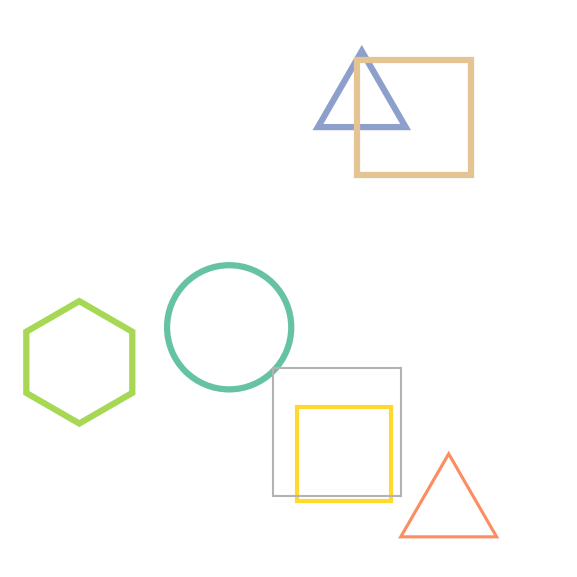[{"shape": "circle", "thickness": 3, "radius": 0.54, "center": [0.397, 0.432]}, {"shape": "triangle", "thickness": 1.5, "radius": 0.48, "center": [0.777, 0.117]}, {"shape": "triangle", "thickness": 3, "radius": 0.44, "center": [0.626, 0.823]}, {"shape": "hexagon", "thickness": 3, "radius": 0.53, "center": [0.137, 0.372]}, {"shape": "square", "thickness": 2, "radius": 0.41, "center": [0.595, 0.214]}, {"shape": "square", "thickness": 3, "radius": 0.5, "center": [0.717, 0.795]}, {"shape": "square", "thickness": 1, "radius": 0.55, "center": [0.583, 0.251]}]